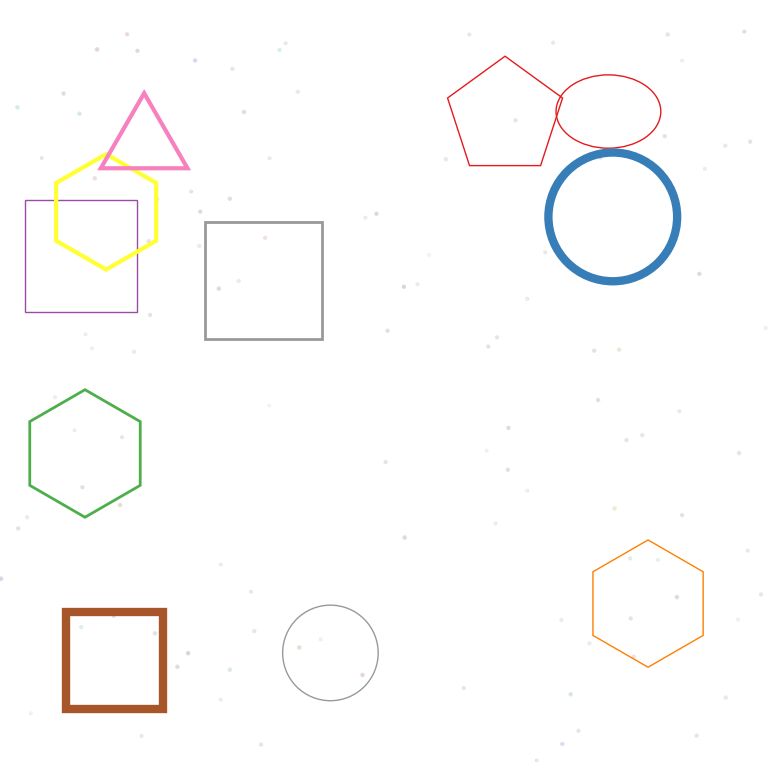[{"shape": "oval", "thickness": 0.5, "radius": 0.34, "center": [0.79, 0.855]}, {"shape": "pentagon", "thickness": 0.5, "radius": 0.39, "center": [0.656, 0.848]}, {"shape": "circle", "thickness": 3, "radius": 0.42, "center": [0.796, 0.718]}, {"shape": "hexagon", "thickness": 1, "radius": 0.41, "center": [0.11, 0.411]}, {"shape": "square", "thickness": 0.5, "radius": 0.36, "center": [0.105, 0.668]}, {"shape": "hexagon", "thickness": 0.5, "radius": 0.41, "center": [0.842, 0.216]}, {"shape": "hexagon", "thickness": 1.5, "radius": 0.38, "center": [0.138, 0.725]}, {"shape": "square", "thickness": 3, "radius": 0.32, "center": [0.149, 0.143]}, {"shape": "triangle", "thickness": 1.5, "radius": 0.32, "center": [0.187, 0.814]}, {"shape": "circle", "thickness": 0.5, "radius": 0.31, "center": [0.429, 0.152]}, {"shape": "square", "thickness": 1, "radius": 0.38, "center": [0.342, 0.636]}]